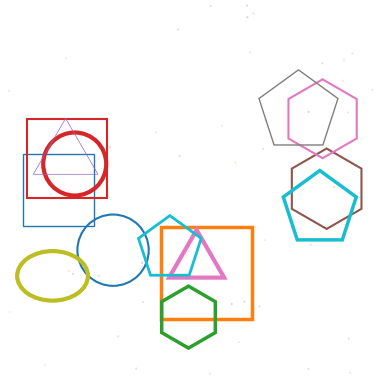[{"shape": "circle", "thickness": 1.5, "radius": 0.46, "center": [0.294, 0.35]}, {"shape": "square", "thickness": 1, "radius": 0.46, "center": [0.153, 0.507]}, {"shape": "square", "thickness": 2.5, "radius": 0.59, "center": [0.537, 0.29]}, {"shape": "hexagon", "thickness": 2.5, "radius": 0.4, "center": [0.49, 0.176]}, {"shape": "square", "thickness": 1.5, "radius": 0.52, "center": [0.174, 0.589]}, {"shape": "circle", "thickness": 3, "radius": 0.41, "center": [0.194, 0.574]}, {"shape": "triangle", "thickness": 0.5, "radius": 0.48, "center": [0.17, 0.596]}, {"shape": "hexagon", "thickness": 1.5, "radius": 0.52, "center": [0.848, 0.51]}, {"shape": "triangle", "thickness": 3, "radius": 0.41, "center": [0.511, 0.32]}, {"shape": "hexagon", "thickness": 1.5, "radius": 0.51, "center": [0.838, 0.692]}, {"shape": "pentagon", "thickness": 1, "radius": 0.54, "center": [0.775, 0.711]}, {"shape": "oval", "thickness": 3, "radius": 0.46, "center": [0.136, 0.283]}, {"shape": "pentagon", "thickness": 2, "radius": 0.43, "center": [0.441, 0.354]}, {"shape": "pentagon", "thickness": 2.5, "radius": 0.5, "center": [0.831, 0.458]}]